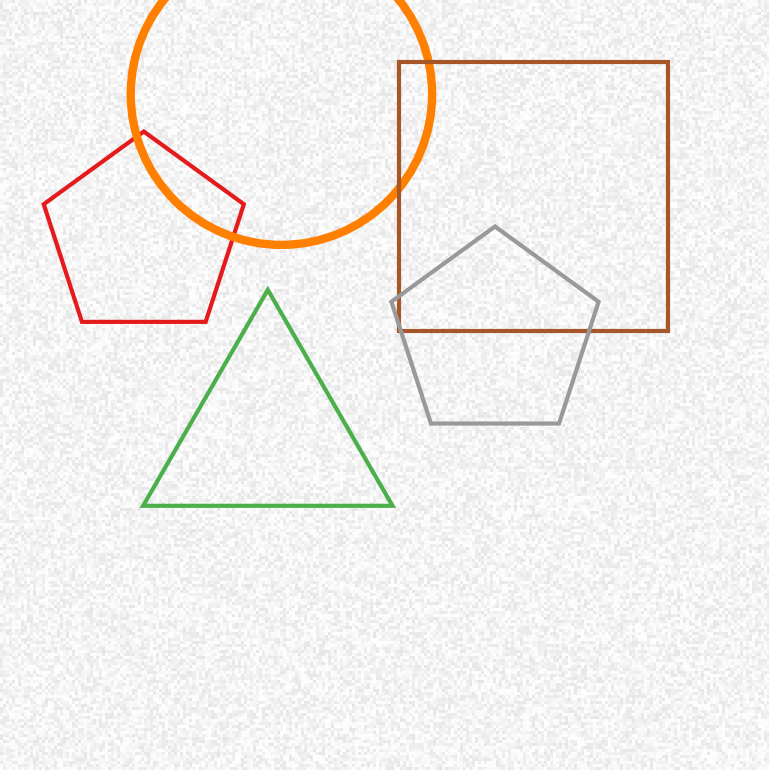[{"shape": "pentagon", "thickness": 1.5, "radius": 0.68, "center": [0.187, 0.693]}, {"shape": "triangle", "thickness": 1.5, "radius": 0.93, "center": [0.348, 0.437]}, {"shape": "circle", "thickness": 3, "radius": 0.98, "center": [0.365, 0.878]}, {"shape": "square", "thickness": 1.5, "radius": 0.87, "center": [0.693, 0.745]}, {"shape": "pentagon", "thickness": 1.5, "radius": 0.71, "center": [0.643, 0.564]}]